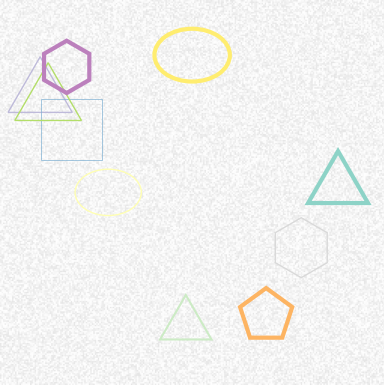[{"shape": "triangle", "thickness": 3, "radius": 0.45, "center": [0.878, 0.518]}, {"shape": "oval", "thickness": 1, "radius": 0.43, "center": [0.281, 0.5]}, {"shape": "triangle", "thickness": 1, "radius": 0.48, "center": [0.104, 0.756]}, {"shape": "square", "thickness": 0.5, "radius": 0.39, "center": [0.186, 0.663]}, {"shape": "pentagon", "thickness": 3, "radius": 0.36, "center": [0.691, 0.181]}, {"shape": "triangle", "thickness": 1, "radius": 0.5, "center": [0.125, 0.737]}, {"shape": "hexagon", "thickness": 1, "radius": 0.39, "center": [0.782, 0.357]}, {"shape": "hexagon", "thickness": 3, "radius": 0.34, "center": [0.173, 0.826]}, {"shape": "triangle", "thickness": 1.5, "radius": 0.39, "center": [0.483, 0.157]}, {"shape": "oval", "thickness": 3, "radius": 0.49, "center": [0.499, 0.857]}]